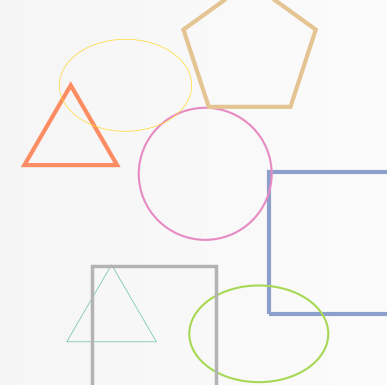[{"shape": "triangle", "thickness": 0.5, "radius": 0.67, "center": [0.288, 0.179]}, {"shape": "triangle", "thickness": 3, "radius": 0.69, "center": [0.183, 0.64]}, {"shape": "square", "thickness": 3, "radius": 0.92, "center": [0.879, 0.369]}, {"shape": "circle", "thickness": 1.5, "radius": 0.86, "center": [0.53, 0.549]}, {"shape": "oval", "thickness": 1.5, "radius": 0.9, "center": [0.668, 0.133]}, {"shape": "oval", "thickness": 0.5, "radius": 0.85, "center": [0.324, 0.778]}, {"shape": "pentagon", "thickness": 3, "radius": 0.9, "center": [0.644, 0.868]}, {"shape": "square", "thickness": 2.5, "radius": 0.8, "center": [0.397, 0.148]}]